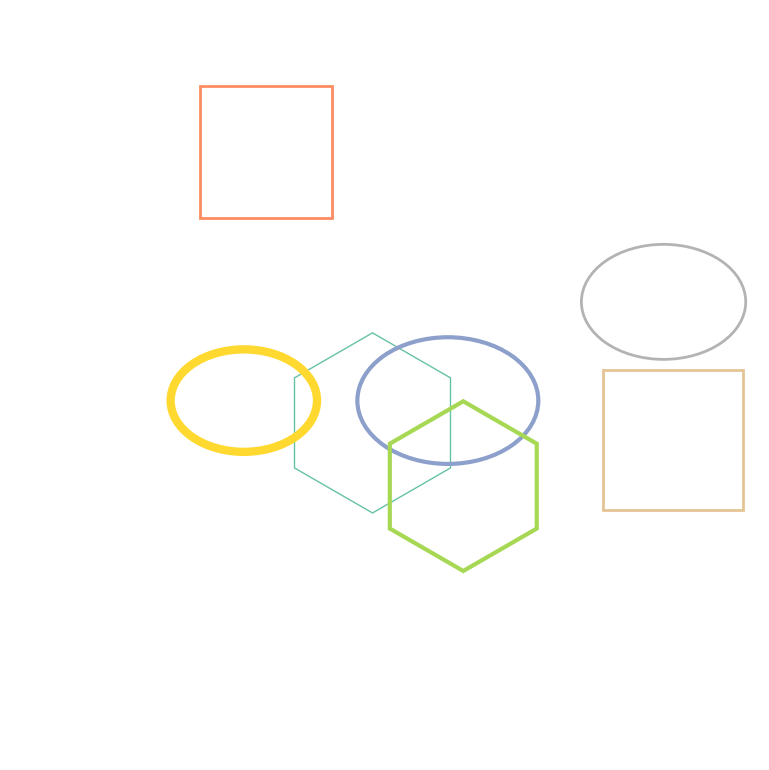[{"shape": "hexagon", "thickness": 0.5, "radius": 0.58, "center": [0.484, 0.451]}, {"shape": "square", "thickness": 1, "radius": 0.43, "center": [0.346, 0.803]}, {"shape": "oval", "thickness": 1.5, "radius": 0.59, "center": [0.582, 0.48]}, {"shape": "hexagon", "thickness": 1.5, "radius": 0.55, "center": [0.602, 0.369]}, {"shape": "oval", "thickness": 3, "radius": 0.48, "center": [0.317, 0.48]}, {"shape": "square", "thickness": 1, "radius": 0.45, "center": [0.874, 0.429]}, {"shape": "oval", "thickness": 1, "radius": 0.53, "center": [0.862, 0.608]}]